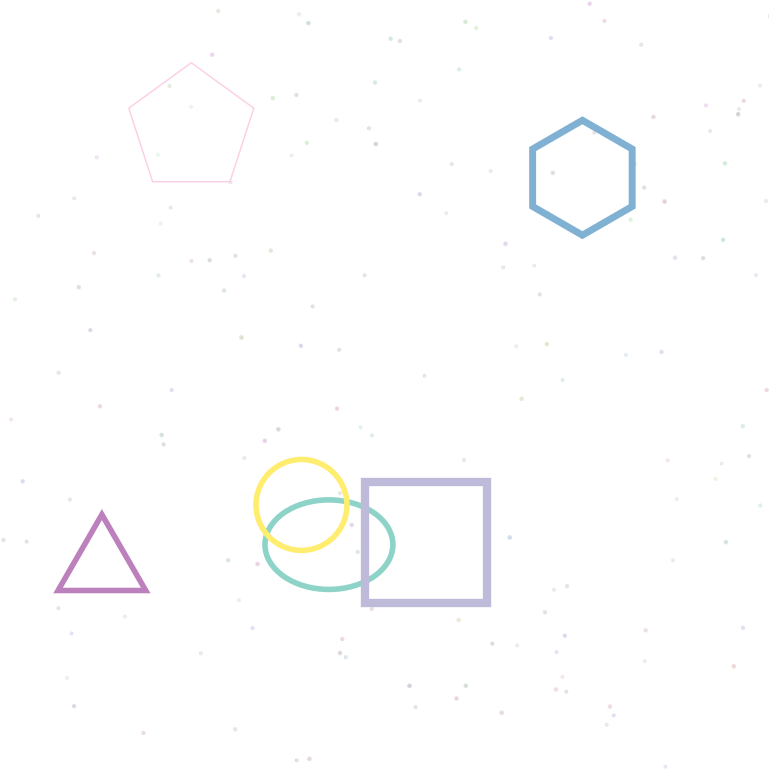[{"shape": "oval", "thickness": 2, "radius": 0.42, "center": [0.427, 0.293]}, {"shape": "square", "thickness": 3, "radius": 0.4, "center": [0.553, 0.296]}, {"shape": "hexagon", "thickness": 2.5, "radius": 0.37, "center": [0.756, 0.769]}, {"shape": "pentagon", "thickness": 0.5, "radius": 0.43, "center": [0.248, 0.833]}, {"shape": "triangle", "thickness": 2, "radius": 0.33, "center": [0.132, 0.266]}, {"shape": "circle", "thickness": 2, "radius": 0.3, "center": [0.392, 0.344]}]